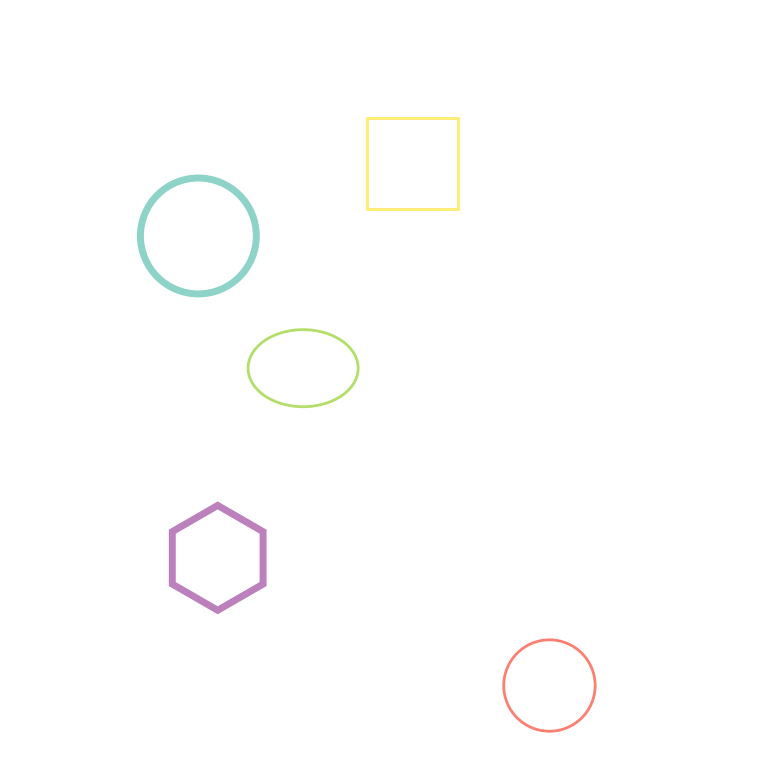[{"shape": "circle", "thickness": 2.5, "radius": 0.38, "center": [0.258, 0.694]}, {"shape": "circle", "thickness": 1, "radius": 0.3, "center": [0.714, 0.11]}, {"shape": "oval", "thickness": 1, "radius": 0.36, "center": [0.394, 0.522]}, {"shape": "hexagon", "thickness": 2.5, "radius": 0.34, "center": [0.283, 0.276]}, {"shape": "square", "thickness": 1, "radius": 0.3, "center": [0.535, 0.788]}]